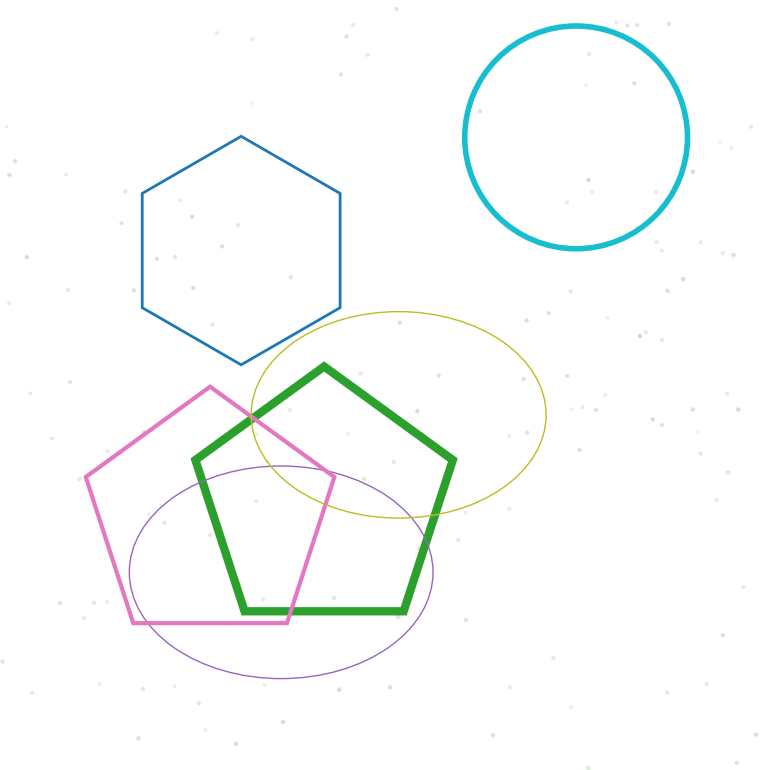[{"shape": "hexagon", "thickness": 1, "radius": 0.74, "center": [0.313, 0.675]}, {"shape": "pentagon", "thickness": 3, "radius": 0.88, "center": [0.421, 0.348]}, {"shape": "oval", "thickness": 0.5, "radius": 0.99, "center": [0.365, 0.257]}, {"shape": "pentagon", "thickness": 1.5, "radius": 0.85, "center": [0.273, 0.328]}, {"shape": "oval", "thickness": 0.5, "radius": 0.96, "center": [0.518, 0.461]}, {"shape": "circle", "thickness": 2, "radius": 0.72, "center": [0.748, 0.822]}]